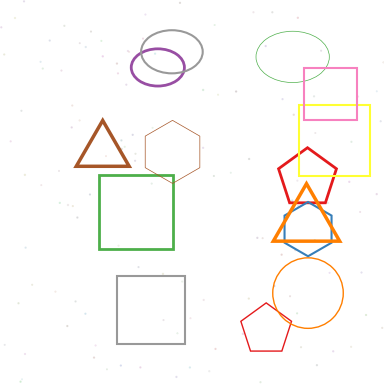[{"shape": "pentagon", "thickness": 1, "radius": 0.35, "center": [0.691, 0.144]}, {"shape": "pentagon", "thickness": 2, "radius": 0.4, "center": [0.799, 0.537]}, {"shape": "hexagon", "thickness": 1.5, "radius": 0.35, "center": [0.8, 0.405]}, {"shape": "oval", "thickness": 0.5, "radius": 0.48, "center": [0.76, 0.852]}, {"shape": "square", "thickness": 2, "radius": 0.48, "center": [0.354, 0.449]}, {"shape": "oval", "thickness": 2, "radius": 0.35, "center": [0.41, 0.825]}, {"shape": "triangle", "thickness": 2.5, "radius": 0.5, "center": [0.796, 0.423]}, {"shape": "circle", "thickness": 1, "radius": 0.46, "center": [0.8, 0.239]}, {"shape": "square", "thickness": 1.5, "radius": 0.46, "center": [0.87, 0.635]}, {"shape": "triangle", "thickness": 2.5, "radius": 0.4, "center": [0.267, 0.608]}, {"shape": "hexagon", "thickness": 0.5, "radius": 0.41, "center": [0.448, 0.605]}, {"shape": "square", "thickness": 1.5, "radius": 0.34, "center": [0.859, 0.756]}, {"shape": "oval", "thickness": 1.5, "radius": 0.4, "center": [0.447, 0.866]}, {"shape": "square", "thickness": 1.5, "radius": 0.44, "center": [0.393, 0.195]}]